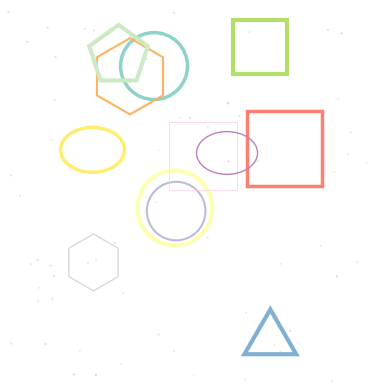[{"shape": "circle", "thickness": 2.5, "radius": 0.43, "center": [0.4, 0.828]}, {"shape": "circle", "thickness": 3, "radius": 0.49, "center": [0.454, 0.46]}, {"shape": "circle", "thickness": 1.5, "radius": 0.38, "center": [0.458, 0.452]}, {"shape": "square", "thickness": 2.5, "radius": 0.49, "center": [0.74, 0.613]}, {"shape": "triangle", "thickness": 3, "radius": 0.39, "center": [0.702, 0.119]}, {"shape": "hexagon", "thickness": 1.5, "radius": 0.5, "center": [0.338, 0.802]}, {"shape": "square", "thickness": 3, "radius": 0.35, "center": [0.676, 0.879]}, {"shape": "square", "thickness": 0.5, "radius": 0.44, "center": [0.527, 0.594]}, {"shape": "hexagon", "thickness": 1, "radius": 0.37, "center": [0.243, 0.318]}, {"shape": "oval", "thickness": 1, "radius": 0.4, "center": [0.59, 0.603]}, {"shape": "pentagon", "thickness": 3, "radius": 0.4, "center": [0.308, 0.856]}, {"shape": "oval", "thickness": 2.5, "radius": 0.42, "center": [0.24, 0.611]}]